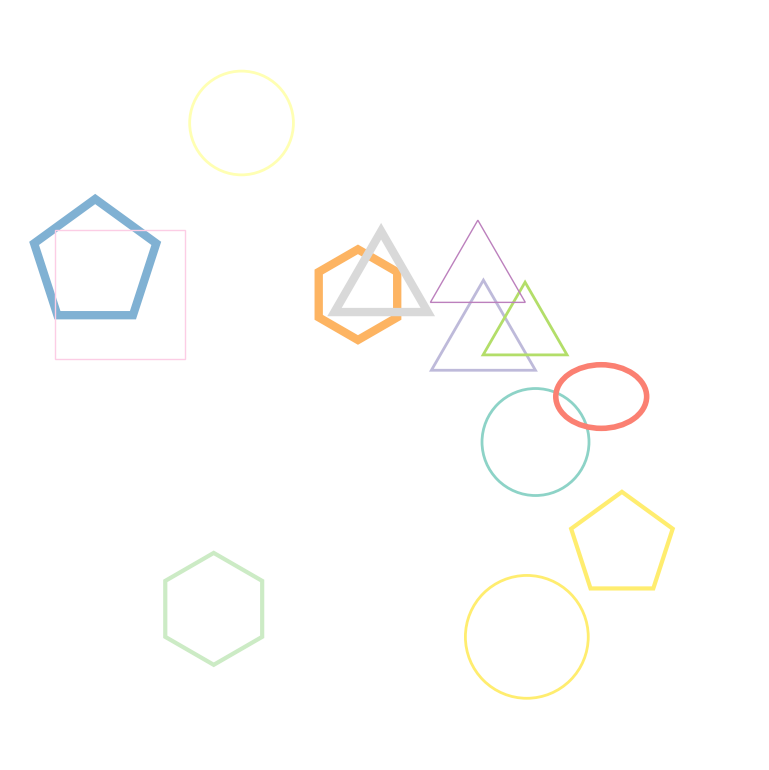[{"shape": "circle", "thickness": 1, "radius": 0.35, "center": [0.695, 0.426]}, {"shape": "circle", "thickness": 1, "radius": 0.34, "center": [0.314, 0.84]}, {"shape": "triangle", "thickness": 1, "radius": 0.39, "center": [0.628, 0.558]}, {"shape": "oval", "thickness": 2, "radius": 0.29, "center": [0.781, 0.485]}, {"shape": "pentagon", "thickness": 3, "radius": 0.42, "center": [0.124, 0.658]}, {"shape": "hexagon", "thickness": 3, "radius": 0.29, "center": [0.465, 0.617]}, {"shape": "triangle", "thickness": 1, "radius": 0.31, "center": [0.682, 0.571]}, {"shape": "square", "thickness": 0.5, "radius": 0.42, "center": [0.156, 0.618]}, {"shape": "triangle", "thickness": 3, "radius": 0.35, "center": [0.495, 0.63]}, {"shape": "triangle", "thickness": 0.5, "radius": 0.36, "center": [0.621, 0.643]}, {"shape": "hexagon", "thickness": 1.5, "radius": 0.36, "center": [0.278, 0.209]}, {"shape": "circle", "thickness": 1, "radius": 0.4, "center": [0.684, 0.173]}, {"shape": "pentagon", "thickness": 1.5, "radius": 0.35, "center": [0.808, 0.292]}]